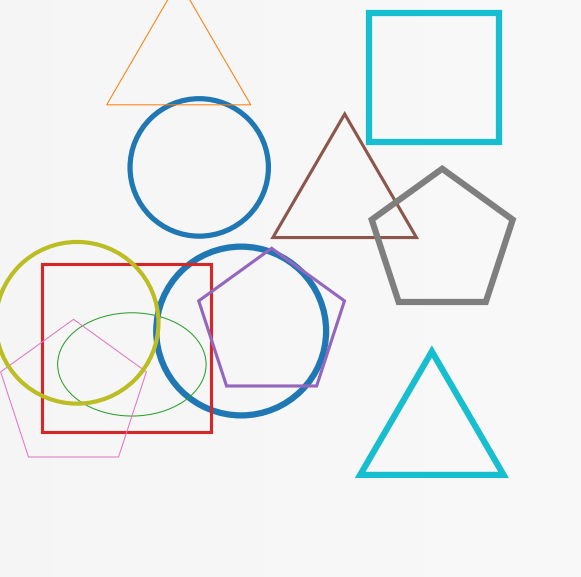[{"shape": "circle", "thickness": 2.5, "radius": 0.6, "center": [0.343, 0.709]}, {"shape": "circle", "thickness": 3, "radius": 0.73, "center": [0.415, 0.426]}, {"shape": "triangle", "thickness": 0.5, "radius": 0.72, "center": [0.307, 0.889]}, {"shape": "oval", "thickness": 0.5, "radius": 0.64, "center": [0.227, 0.368]}, {"shape": "square", "thickness": 1.5, "radius": 0.72, "center": [0.218, 0.397]}, {"shape": "pentagon", "thickness": 1.5, "radius": 0.66, "center": [0.467, 0.437]}, {"shape": "triangle", "thickness": 1.5, "radius": 0.71, "center": [0.593, 0.659]}, {"shape": "pentagon", "thickness": 0.5, "radius": 0.66, "center": [0.126, 0.314]}, {"shape": "pentagon", "thickness": 3, "radius": 0.64, "center": [0.761, 0.579]}, {"shape": "circle", "thickness": 2, "radius": 0.7, "center": [0.133, 0.44]}, {"shape": "square", "thickness": 3, "radius": 0.56, "center": [0.747, 0.865]}, {"shape": "triangle", "thickness": 3, "radius": 0.71, "center": [0.743, 0.248]}]